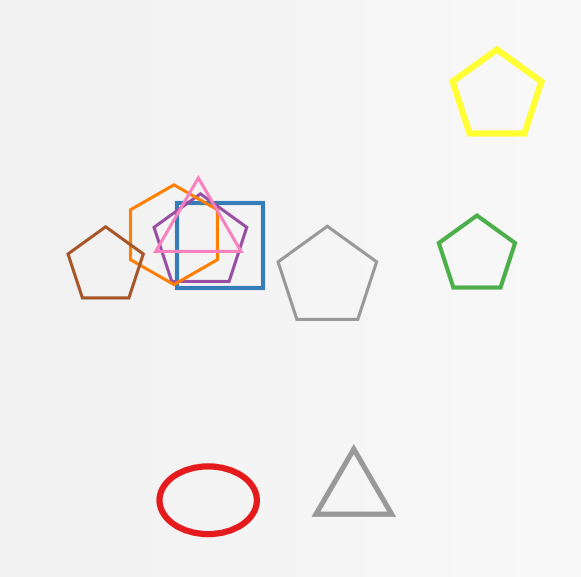[{"shape": "oval", "thickness": 3, "radius": 0.42, "center": [0.358, 0.133]}, {"shape": "square", "thickness": 2, "radius": 0.37, "center": [0.378, 0.574]}, {"shape": "pentagon", "thickness": 2, "radius": 0.34, "center": [0.821, 0.557]}, {"shape": "pentagon", "thickness": 1.5, "radius": 0.42, "center": [0.345, 0.58]}, {"shape": "hexagon", "thickness": 1.5, "radius": 0.43, "center": [0.299, 0.593]}, {"shape": "pentagon", "thickness": 3, "radius": 0.4, "center": [0.855, 0.833]}, {"shape": "pentagon", "thickness": 1.5, "radius": 0.34, "center": [0.182, 0.538]}, {"shape": "triangle", "thickness": 1.5, "radius": 0.42, "center": [0.341, 0.606]}, {"shape": "pentagon", "thickness": 1.5, "radius": 0.45, "center": [0.563, 0.518]}, {"shape": "triangle", "thickness": 2.5, "radius": 0.38, "center": [0.609, 0.146]}]